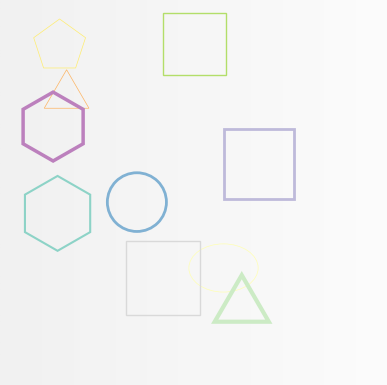[{"shape": "hexagon", "thickness": 1.5, "radius": 0.49, "center": [0.149, 0.446]}, {"shape": "oval", "thickness": 0.5, "radius": 0.45, "center": [0.577, 0.304]}, {"shape": "square", "thickness": 2, "radius": 0.45, "center": [0.669, 0.573]}, {"shape": "circle", "thickness": 2, "radius": 0.38, "center": [0.353, 0.475]}, {"shape": "triangle", "thickness": 0.5, "radius": 0.33, "center": [0.172, 0.752]}, {"shape": "square", "thickness": 1, "radius": 0.4, "center": [0.502, 0.885]}, {"shape": "square", "thickness": 1, "radius": 0.48, "center": [0.421, 0.278]}, {"shape": "hexagon", "thickness": 2.5, "radius": 0.45, "center": [0.137, 0.671]}, {"shape": "triangle", "thickness": 3, "radius": 0.4, "center": [0.624, 0.205]}, {"shape": "pentagon", "thickness": 0.5, "radius": 0.35, "center": [0.154, 0.88]}]